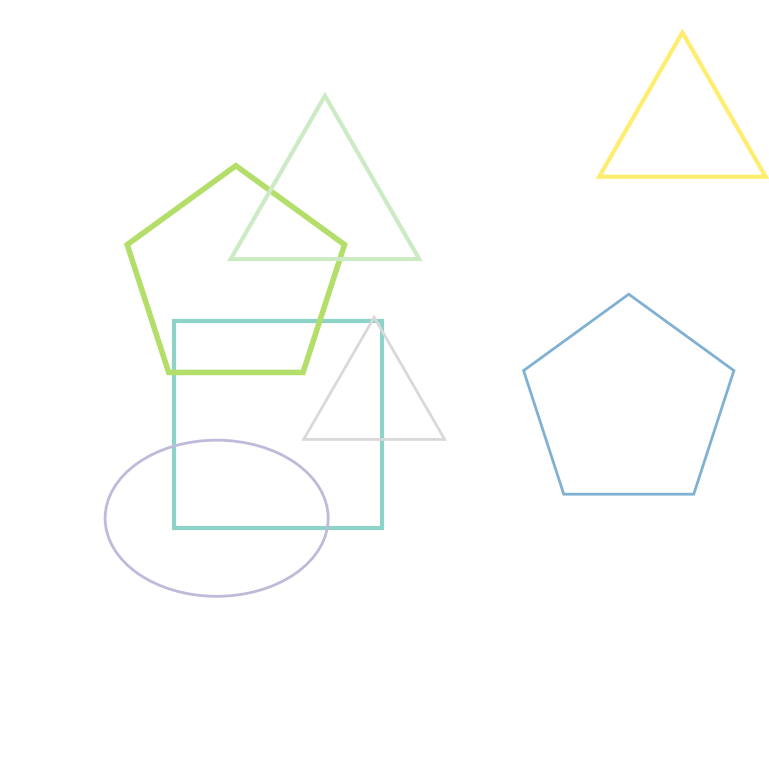[{"shape": "square", "thickness": 1.5, "radius": 0.67, "center": [0.361, 0.448]}, {"shape": "oval", "thickness": 1, "radius": 0.72, "center": [0.281, 0.327]}, {"shape": "pentagon", "thickness": 1, "radius": 0.72, "center": [0.817, 0.474]}, {"shape": "pentagon", "thickness": 2, "radius": 0.74, "center": [0.306, 0.636]}, {"shape": "triangle", "thickness": 1, "radius": 0.53, "center": [0.486, 0.482]}, {"shape": "triangle", "thickness": 1.5, "radius": 0.71, "center": [0.422, 0.734]}, {"shape": "triangle", "thickness": 1.5, "radius": 0.62, "center": [0.886, 0.833]}]